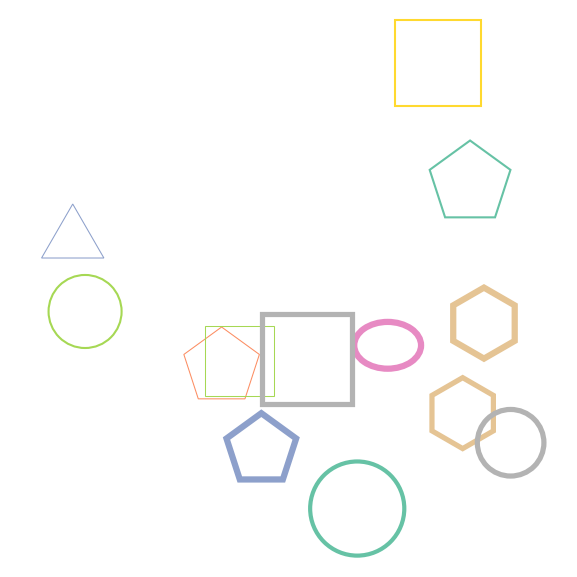[{"shape": "pentagon", "thickness": 1, "radius": 0.37, "center": [0.814, 0.682]}, {"shape": "circle", "thickness": 2, "radius": 0.41, "center": [0.619, 0.119]}, {"shape": "pentagon", "thickness": 0.5, "radius": 0.34, "center": [0.384, 0.364]}, {"shape": "pentagon", "thickness": 3, "radius": 0.32, "center": [0.453, 0.22]}, {"shape": "triangle", "thickness": 0.5, "radius": 0.31, "center": [0.126, 0.584]}, {"shape": "oval", "thickness": 3, "radius": 0.29, "center": [0.671, 0.401]}, {"shape": "square", "thickness": 0.5, "radius": 0.3, "center": [0.415, 0.374]}, {"shape": "circle", "thickness": 1, "radius": 0.32, "center": [0.147, 0.46]}, {"shape": "square", "thickness": 1, "radius": 0.37, "center": [0.758, 0.89]}, {"shape": "hexagon", "thickness": 2.5, "radius": 0.31, "center": [0.801, 0.284]}, {"shape": "hexagon", "thickness": 3, "radius": 0.31, "center": [0.838, 0.44]}, {"shape": "square", "thickness": 2.5, "radius": 0.39, "center": [0.531, 0.378]}, {"shape": "circle", "thickness": 2.5, "radius": 0.29, "center": [0.884, 0.232]}]